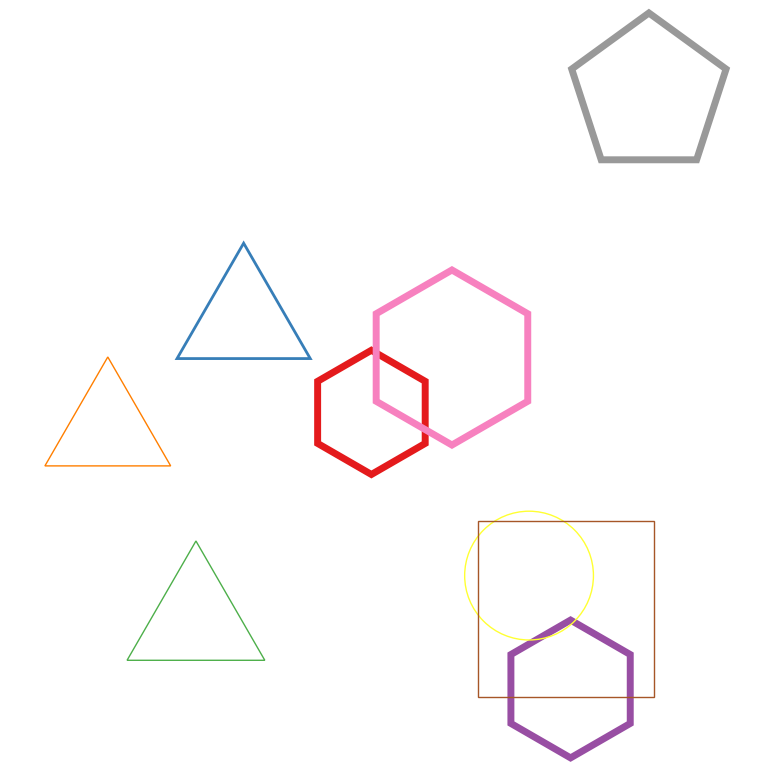[{"shape": "hexagon", "thickness": 2.5, "radius": 0.4, "center": [0.482, 0.464]}, {"shape": "triangle", "thickness": 1, "radius": 0.5, "center": [0.316, 0.584]}, {"shape": "triangle", "thickness": 0.5, "radius": 0.52, "center": [0.254, 0.194]}, {"shape": "hexagon", "thickness": 2.5, "radius": 0.45, "center": [0.741, 0.105]}, {"shape": "triangle", "thickness": 0.5, "radius": 0.47, "center": [0.14, 0.442]}, {"shape": "circle", "thickness": 0.5, "radius": 0.42, "center": [0.687, 0.252]}, {"shape": "square", "thickness": 0.5, "radius": 0.57, "center": [0.735, 0.209]}, {"shape": "hexagon", "thickness": 2.5, "radius": 0.57, "center": [0.587, 0.536]}, {"shape": "pentagon", "thickness": 2.5, "radius": 0.53, "center": [0.843, 0.878]}]